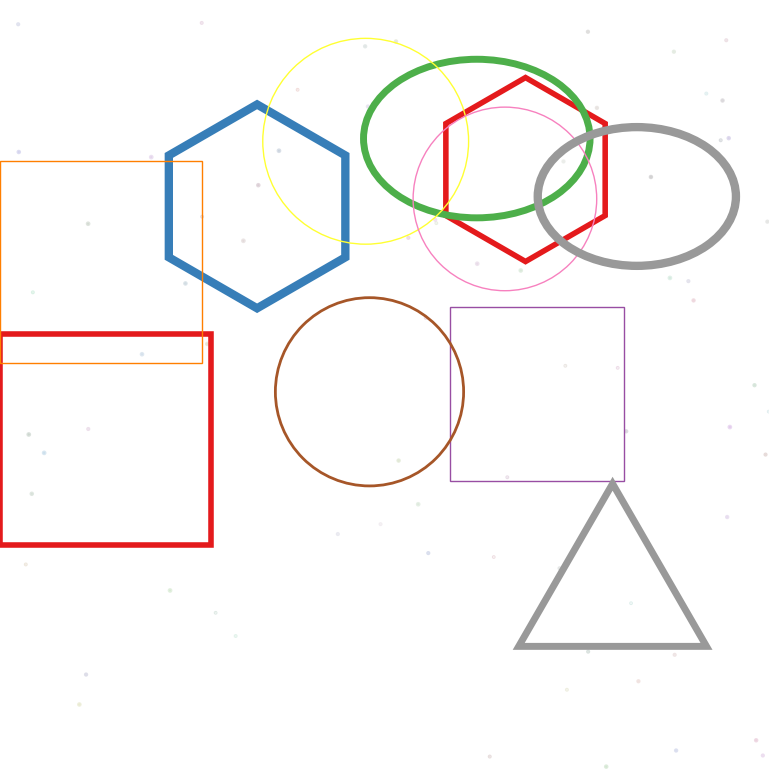[{"shape": "square", "thickness": 2, "radius": 0.69, "center": [0.137, 0.429]}, {"shape": "hexagon", "thickness": 2, "radius": 0.6, "center": [0.682, 0.78]}, {"shape": "hexagon", "thickness": 3, "radius": 0.66, "center": [0.334, 0.732]}, {"shape": "oval", "thickness": 2.5, "radius": 0.74, "center": [0.619, 0.82]}, {"shape": "square", "thickness": 0.5, "radius": 0.56, "center": [0.697, 0.489]}, {"shape": "square", "thickness": 0.5, "radius": 0.66, "center": [0.131, 0.66]}, {"shape": "circle", "thickness": 0.5, "radius": 0.67, "center": [0.475, 0.817]}, {"shape": "circle", "thickness": 1, "radius": 0.61, "center": [0.48, 0.491]}, {"shape": "circle", "thickness": 0.5, "radius": 0.6, "center": [0.656, 0.742]}, {"shape": "oval", "thickness": 3, "radius": 0.64, "center": [0.827, 0.745]}, {"shape": "triangle", "thickness": 2.5, "radius": 0.7, "center": [0.796, 0.231]}]